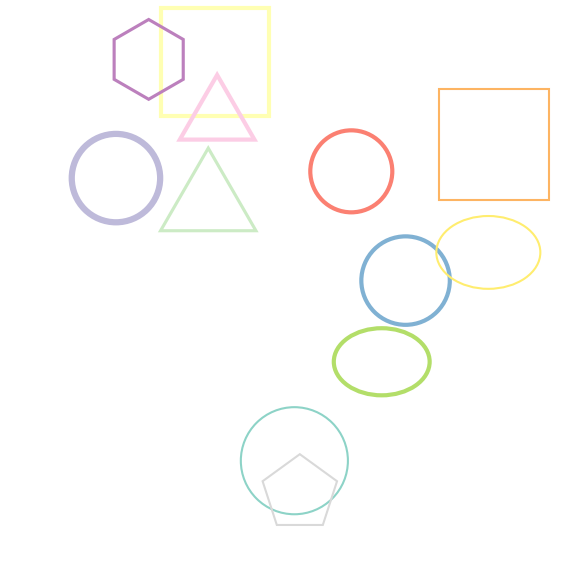[{"shape": "circle", "thickness": 1, "radius": 0.46, "center": [0.51, 0.201]}, {"shape": "square", "thickness": 2, "radius": 0.47, "center": [0.372, 0.892]}, {"shape": "circle", "thickness": 3, "radius": 0.38, "center": [0.201, 0.691]}, {"shape": "circle", "thickness": 2, "radius": 0.36, "center": [0.608, 0.702]}, {"shape": "circle", "thickness": 2, "radius": 0.38, "center": [0.702, 0.513]}, {"shape": "square", "thickness": 1, "radius": 0.48, "center": [0.856, 0.749]}, {"shape": "oval", "thickness": 2, "radius": 0.41, "center": [0.661, 0.373]}, {"shape": "triangle", "thickness": 2, "radius": 0.37, "center": [0.376, 0.795]}, {"shape": "pentagon", "thickness": 1, "radius": 0.34, "center": [0.519, 0.145]}, {"shape": "hexagon", "thickness": 1.5, "radius": 0.35, "center": [0.257, 0.896]}, {"shape": "triangle", "thickness": 1.5, "radius": 0.48, "center": [0.361, 0.647]}, {"shape": "oval", "thickness": 1, "radius": 0.45, "center": [0.846, 0.562]}]